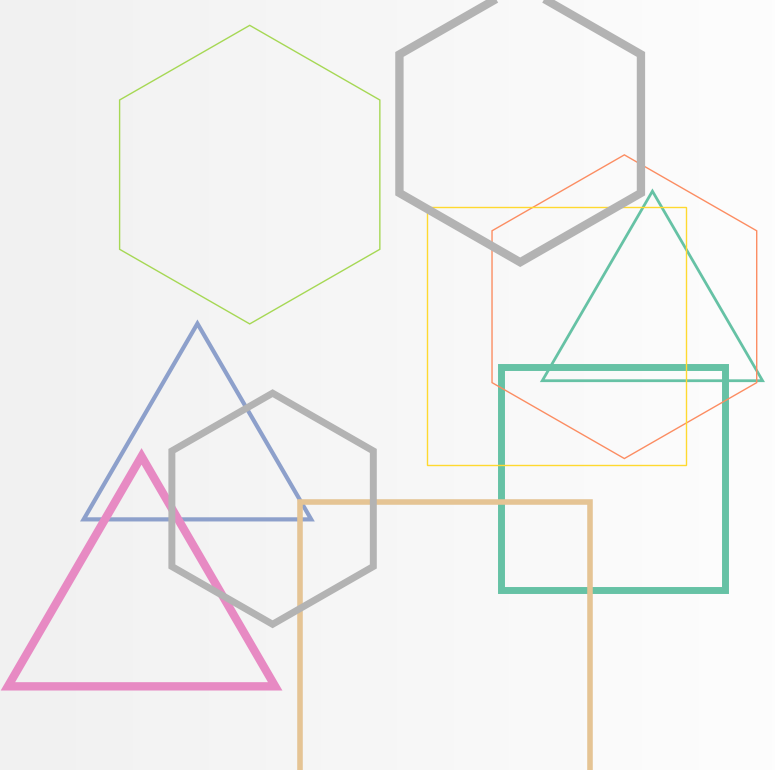[{"shape": "triangle", "thickness": 1, "radius": 0.82, "center": [0.842, 0.588]}, {"shape": "square", "thickness": 2.5, "radius": 0.72, "center": [0.791, 0.379]}, {"shape": "hexagon", "thickness": 0.5, "radius": 0.99, "center": [0.806, 0.602]}, {"shape": "triangle", "thickness": 1.5, "radius": 0.85, "center": [0.255, 0.41]}, {"shape": "triangle", "thickness": 3, "radius": 1.0, "center": [0.183, 0.208]}, {"shape": "hexagon", "thickness": 0.5, "radius": 0.97, "center": [0.322, 0.773]}, {"shape": "square", "thickness": 0.5, "radius": 0.84, "center": [0.718, 0.564]}, {"shape": "square", "thickness": 2, "radius": 0.94, "center": [0.574, 0.161]}, {"shape": "hexagon", "thickness": 2.5, "radius": 0.75, "center": [0.352, 0.339]}, {"shape": "hexagon", "thickness": 3, "radius": 0.9, "center": [0.671, 0.839]}]